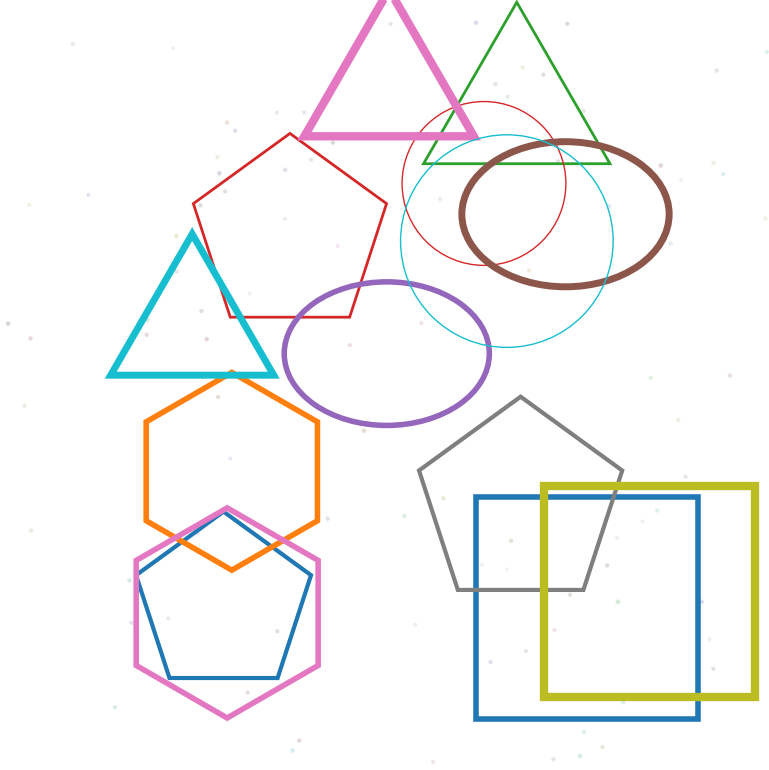[{"shape": "pentagon", "thickness": 1.5, "radius": 0.6, "center": [0.29, 0.216]}, {"shape": "square", "thickness": 2, "radius": 0.72, "center": [0.762, 0.21]}, {"shape": "hexagon", "thickness": 2, "radius": 0.64, "center": [0.301, 0.388]}, {"shape": "triangle", "thickness": 1, "radius": 0.7, "center": [0.671, 0.857]}, {"shape": "pentagon", "thickness": 1, "radius": 0.66, "center": [0.377, 0.695]}, {"shape": "circle", "thickness": 0.5, "radius": 0.53, "center": [0.629, 0.762]}, {"shape": "oval", "thickness": 2, "radius": 0.67, "center": [0.502, 0.541]}, {"shape": "oval", "thickness": 2.5, "radius": 0.67, "center": [0.734, 0.722]}, {"shape": "hexagon", "thickness": 2, "radius": 0.68, "center": [0.295, 0.204]}, {"shape": "triangle", "thickness": 3, "radius": 0.64, "center": [0.505, 0.887]}, {"shape": "pentagon", "thickness": 1.5, "radius": 0.69, "center": [0.676, 0.346]}, {"shape": "square", "thickness": 3, "radius": 0.69, "center": [0.843, 0.232]}, {"shape": "circle", "thickness": 0.5, "radius": 0.69, "center": [0.658, 0.687]}, {"shape": "triangle", "thickness": 2.5, "radius": 0.61, "center": [0.25, 0.574]}]